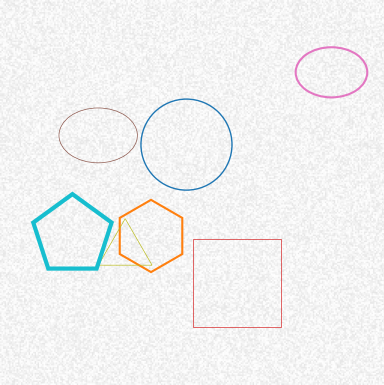[{"shape": "circle", "thickness": 1, "radius": 0.59, "center": [0.484, 0.624]}, {"shape": "hexagon", "thickness": 1.5, "radius": 0.47, "center": [0.392, 0.387]}, {"shape": "square", "thickness": 0.5, "radius": 0.57, "center": [0.615, 0.264]}, {"shape": "oval", "thickness": 0.5, "radius": 0.51, "center": [0.255, 0.648]}, {"shape": "oval", "thickness": 1.5, "radius": 0.47, "center": [0.861, 0.812]}, {"shape": "triangle", "thickness": 0.5, "radius": 0.4, "center": [0.325, 0.352]}, {"shape": "pentagon", "thickness": 3, "radius": 0.53, "center": [0.188, 0.389]}]